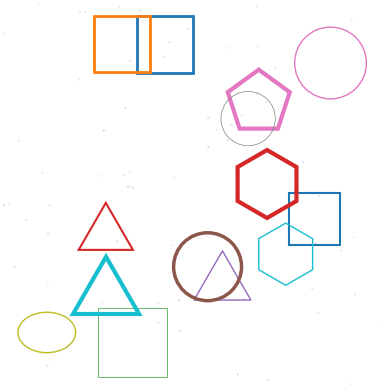[{"shape": "square", "thickness": 1.5, "radius": 0.34, "center": [0.817, 0.432]}, {"shape": "square", "thickness": 2, "radius": 0.37, "center": [0.429, 0.884]}, {"shape": "square", "thickness": 2, "radius": 0.36, "center": [0.317, 0.886]}, {"shape": "square", "thickness": 0.5, "radius": 0.45, "center": [0.344, 0.11]}, {"shape": "hexagon", "thickness": 3, "radius": 0.44, "center": [0.694, 0.522]}, {"shape": "triangle", "thickness": 1.5, "radius": 0.41, "center": [0.275, 0.392]}, {"shape": "triangle", "thickness": 1, "radius": 0.43, "center": [0.578, 0.263]}, {"shape": "circle", "thickness": 2.5, "radius": 0.44, "center": [0.539, 0.307]}, {"shape": "pentagon", "thickness": 3, "radius": 0.42, "center": [0.672, 0.734]}, {"shape": "circle", "thickness": 1, "radius": 0.47, "center": [0.859, 0.836]}, {"shape": "circle", "thickness": 0.5, "radius": 0.35, "center": [0.644, 0.692]}, {"shape": "oval", "thickness": 1, "radius": 0.37, "center": [0.122, 0.136]}, {"shape": "hexagon", "thickness": 1, "radius": 0.4, "center": [0.742, 0.34]}, {"shape": "triangle", "thickness": 3, "radius": 0.5, "center": [0.275, 0.234]}]